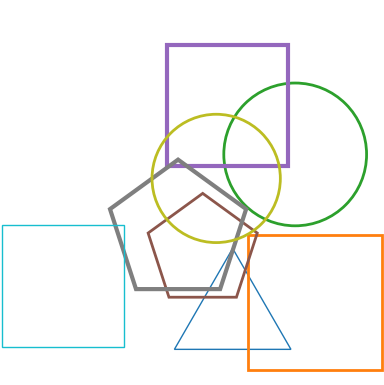[{"shape": "triangle", "thickness": 1, "radius": 0.87, "center": [0.604, 0.18]}, {"shape": "square", "thickness": 2, "radius": 0.87, "center": [0.818, 0.214]}, {"shape": "circle", "thickness": 2, "radius": 0.93, "center": [0.767, 0.599]}, {"shape": "square", "thickness": 3, "radius": 0.79, "center": [0.591, 0.726]}, {"shape": "pentagon", "thickness": 2, "radius": 0.75, "center": [0.527, 0.349]}, {"shape": "pentagon", "thickness": 3, "radius": 0.93, "center": [0.463, 0.399]}, {"shape": "circle", "thickness": 2, "radius": 0.83, "center": [0.562, 0.537]}, {"shape": "square", "thickness": 1, "radius": 0.79, "center": [0.164, 0.257]}]